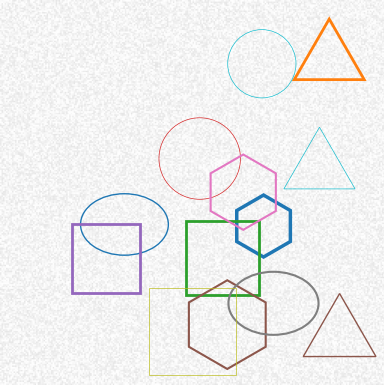[{"shape": "hexagon", "thickness": 2.5, "radius": 0.4, "center": [0.685, 0.413]}, {"shape": "oval", "thickness": 1, "radius": 0.57, "center": [0.323, 0.417]}, {"shape": "triangle", "thickness": 2, "radius": 0.52, "center": [0.855, 0.846]}, {"shape": "square", "thickness": 2, "radius": 0.48, "center": [0.578, 0.33]}, {"shape": "circle", "thickness": 0.5, "radius": 0.53, "center": [0.519, 0.588]}, {"shape": "square", "thickness": 2, "radius": 0.44, "center": [0.276, 0.329]}, {"shape": "hexagon", "thickness": 1.5, "radius": 0.58, "center": [0.59, 0.157]}, {"shape": "triangle", "thickness": 1, "radius": 0.55, "center": [0.882, 0.128]}, {"shape": "hexagon", "thickness": 1.5, "radius": 0.49, "center": [0.632, 0.501]}, {"shape": "oval", "thickness": 1.5, "radius": 0.59, "center": [0.71, 0.212]}, {"shape": "square", "thickness": 0.5, "radius": 0.56, "center": [0.5, 0.139]}, {"shape": "circle", "thickness": 0.5, "radius": 0.44, "center": [0.68, 0.834]}, {"shape": "triangle", "thickness": 0.5, "radius": 0.53, "center": [0.83, 0.563]}]